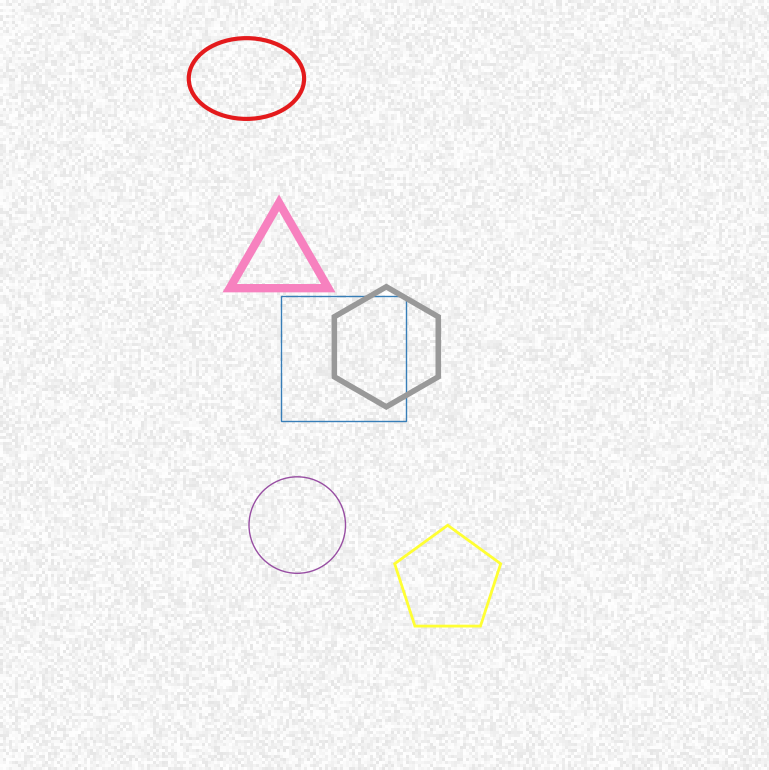[{"shape": "oval", "thickness": 1.5, "radius": 0.37, "center": [0.32, 0.898]}, {"shape": "square", "thickness": 0.5, "radius": 0.41, "center": [0.447, 0.535]}, {"shape": "circle", "thickness": 0.5, "radius": 0.31, "center": [0.386, 0.318]}, {"shape": "pentagon", "thickness": 1, "radius": 0.36, "center": [0.581, 0.245]}, {"shape": "triangle", "thickness": 3, "radius": 0.37, "center": [0.362, 0.663]}, {"shape": "hexagon", "thickness": 2, "radius": 0.39, "center": [0.502, 0.55]}]